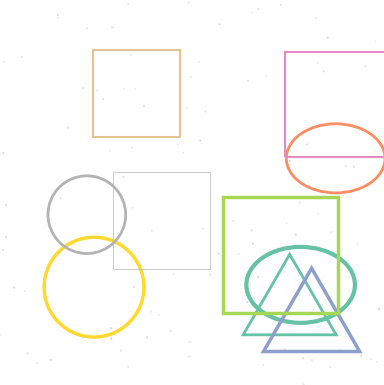[{"shape": "triangle", "thickness": 2, "radius": 0.7, "center": [0.752, 0.2]}, {"shape": "oval", "thickness": 3, "radius": 0.71, "center": [0.781, 0.26]}, {"shape": "oval", "thickness": 2, "radius": 0.64, "center": [0.872, 0.589]}, {"shape": "triangle", "thickness": 2.5, "radius": 0.72, "center": [0.809, 0.159]}, {"shape": "square", "thickness": 1.5, "radius": 0.68, "center": [0.877, 0.729]}, {"shape": "square", "thickness": 2.5, "radius": 0.75, "center": [0.729, 0.337]}, {"shape": "circle", "thickness": 2.5, "radius": 0.65, "center": [0.244, 0.254]}, {"shape": "square", "thickness": 1.5, "radius": 0.56, "center": [0.354, 0.757]}, {"shape": "square", "thickness": 0.5, "radius": 0.63, "center": [0.419, 0.428]}, {"shape": "circle", "thickness": 2, "radius": 0.5, "center": [0.226, 0.442]}]